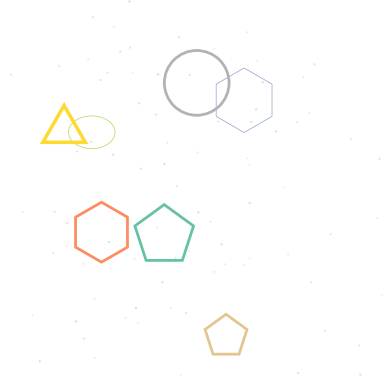[{"shape": "pentagon", "thickness": 2, "radius": 0.4, "center": [0.427, 0.388]}, {"shape": "hexagon", "thickness": 2, "radius": 0.39, "center": [0.264, 0.397]}, {"shape": "hexagon", "thickness": 0.5, "radius": 0.42, "center": [0.634, 0.74]}, {"shape": "oval", "thickness": 0.5, "radius": 0.3, "center": [0.238, 0.656]}, {"shape": "triangle", "thickness": 2.5, "radius": 0.32, "center": [0.166, 0.662]}, {"shape": "pentagon", "thickness": 2, "radius": 0.29, "center": [0.587, 0.126]}, {"shape": "circle", "thickness": 2, "radius": 0.42, "center": [0.511, 0.785]}]